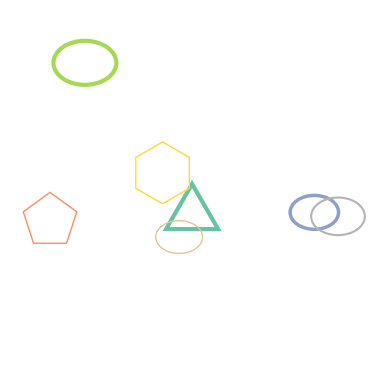[{"shape": "triangle", "thickness": 3, "radius": 0.39, "center": [0.499, 0.444]}, {"shape": "pentagon", "thickness": 1, "radius": 0.37, "center": [0.13, 0.427]}, {"shape": "oval", "thickness": 2.5, "radius": 0.31, "center": [0.816, 0.448]}, {"shape": "oval", "thickness": 3, "radius": 0.41, "center": [0.221, 0.837]}, {"shape": "hexagon", "thickness": 1, "radius": 0.4, "center": [0.422, 0.551]}, {"shape": "oval", "thickness": 1, "radius": 0.3, "center": [0.465, 0.384]}, {"shape": "oval", "thickness": 1.5, "radius": 0.35, "center": [0.878, 0.438]}]